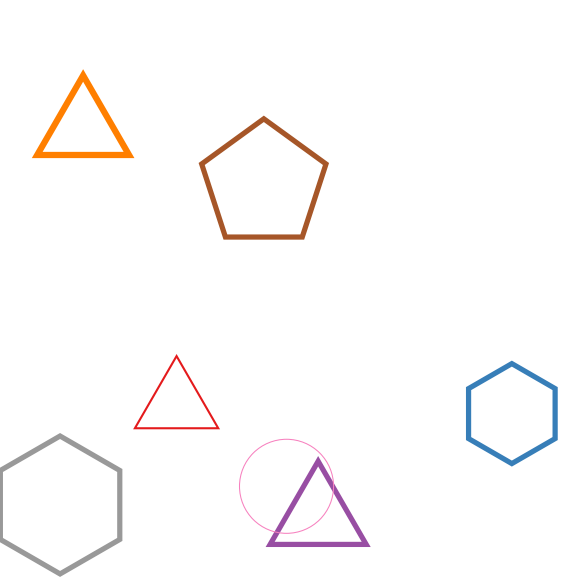[{"shape": "triangle", "thickness": 1, "radius": 0.42, "center": [0.306, 0.299]}, {"shape": "hexagon", "thickness": 2.5, "radius": 0.43, "center": [0.886, 0.283]}, {"shape": "triangle", "thickness": 2.5, "radius": 0.48, "center": [0.551, 0.104]}, {"shape": "triangle", "thickness": 3, "radius": 0.46, "center": [0.144, 0.777]}, {"shape": "pentagon", "thickness": 2.5, "radius": 0.57, "center": [0.457, 0.68]}, {"shape": "circle", "thickness": 0.5, "radius": 0.41, "center": [0.496, 0.157]}, {"shape": "hexagon", "thickness": 2.5, "radius": 0.6, "center": [0.104, 0.125]}]